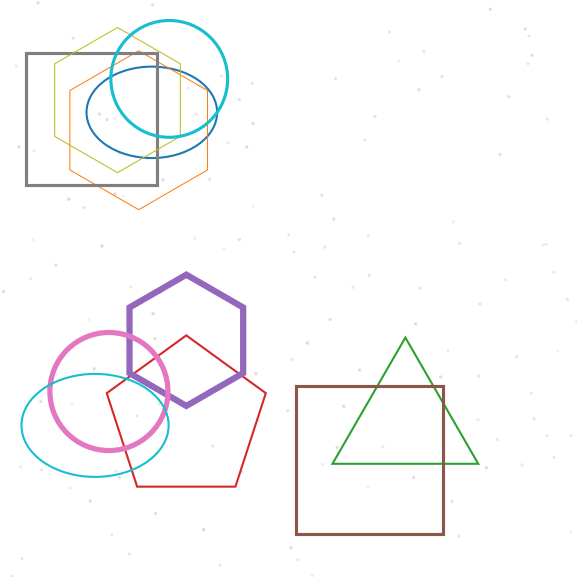[{"shape": "oval", "thickness": 1, "radius": 0.57, "center": [0.263, 0.805]}, {"shape": "hexagon", "thickness": 0.5, "radius": 0.69, "center": [0.24, 0.774]}, {"shape": "triangle", "thickness": 1, "radius": 0.73, "center": [0.702, 0.269]}, {"shape": "pentagon", "thickness": 1, "radius": 0.72, "center": [0.323, 0.274]}, {"shape": "hexagon", "thickness": 3, "radius": 0.57, "center": [0.323, 0.41]}, {"shape": "square", "thickness": 1.5, "radius": 0.64, "center": [0.64, 0.202]}, {"shape": "circle", "thickness": 2.5, "radius": 0.51, "center": [0.189, 0.321]}, {"shape": "square", "thickness": 1.5, "radius": 0.57, "center": [0.158, 0.793]}, {"shape": "hexagon", "thickness": 0.5, "radius": 0.63, "center": [0.203, 0.826]}, {"shape": "oval", "thickness": 1, "radius": 0.64, "center": [0.165, 0.263]}, {"shape": "circle", "thickness": 1.5, "radius": 0.51, "center": [0.293, 0.863]}]